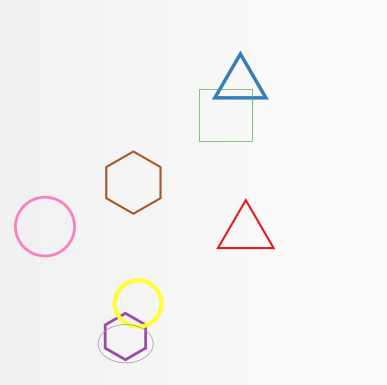[{"shape": "triangle", "thickness": 1.5, "radius": 0.41, "center": [0.634, 0.397]}, {"shape": "triangle", "thickness": 2.5, "radius": 0.38, "center": [0.62, 0.784]}, {"shape": "square", "thickness": 0.5, "radius": 0.34, "center": [0.581, 0.701]}, {"shape": "hexagon", "thickness": 2, "radius": 0.3, "center": [0.324, 0.126]}, {"shape": "circle", "thickness": 3, "radius": 0.3, "center": [0.357, 0.212]}, {"shape": "hexagon", "thickness": 1.5, "radius": 0.4, "center": [0.344, 0.526]}, {"shape": "circle", "thickness": 2, "radius": 0.38, "center": [0.116, 0.411]}, {"shape": "oval", "thickness": 0.5, "radius": 0.36, "center": [0.324, 0.107]}]